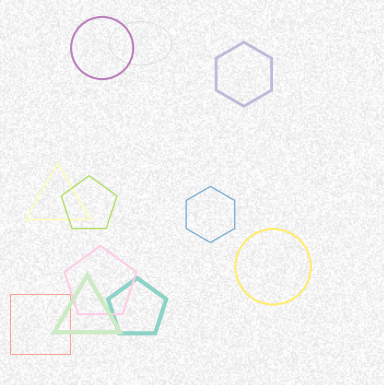[{"shape": "pentagon", "thickness": 3, "radius": 0.4, "center": [0.356, 0.198]}, {"shape": "triangle", "thickness": 1, "radius": 0.49, "center": [0.15, 0.478]}, {"shape": "hexagon", "thickness": 2, "radius": 0.42, "center": [0.633, 0.807]}, {"shape": "square", "thickness": 0.5, "radius": 0.39, "center": [0.104, 0.157]}, {"shape": "hexagon", "thickness": 1, "radius": 0.36, "center": [0.547, 0.443]}, {"shape": "pentagon", "thickness": 1, "radius": 0.38, "center": [0.231, 0.468]}, {"shape": "pentagon", "thickness": 1.5, "radius": 0.49, "center": [0.261, 0.263]}, {"shape": "oval", "thickness": 0.5, "radius": 0.4, "center": [0.365, 0.887]}, {"shape": "circle", "thickness": 1.5, "radius": 0.4, "center": [0.265, 0.875]}, {"shape": "triangle", "thickness": 3, "radius": 0.49, "center": [0.227, 0.186]}, {"shape": "circle", "thickness": 1.5, "radius": 0.49, "center": [0.71, 0.307]}]